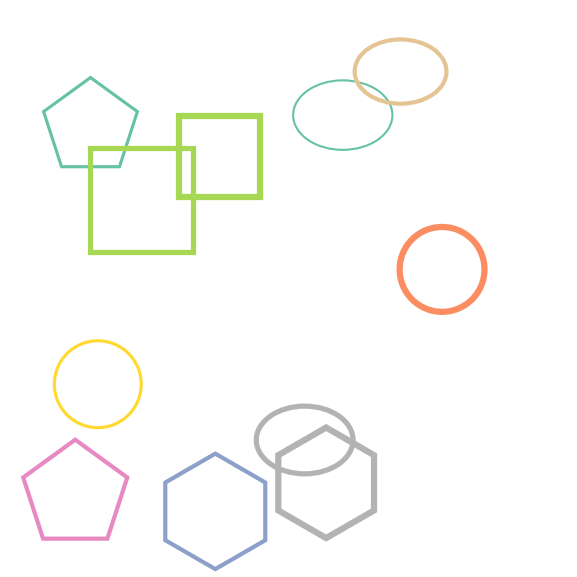[{"shape": "pentagon", "thickness": 1.5, "radius": 0.43, "center": [0.157, 0.78]}, {"shape": "oval", "thickness": 1, "radius": 0.43, "center": [0.594, 0.8]}, {"shape": "circle", "thickness": 3, "radius": 0.37, "center": [0.765, 0.533]}, {"shape": "hexagon", "thickness": 2, "radius": 0.5, "center": [0.373, 0.114]}, {"shape": "pentagon", "thickness": 2, "radius": 0.47, "center": [0.13, 0.143]}, {"shape": "square", "thickness": 2.5, "radius": 0.45, "center": [0.245, 0.653]}, {"shape": "square", "thickness": 3, "radius": 0.35, "center": [0.38, 0.728]}, {"shape": "circle", "thickness": 1.5, "radius": 0.38, "center": [0.169, 0.334]}, {"shape": "oval", "thickness": 2, "radius": 0.4, "center": [0.694, 0.875]}, {"shape": "hexagon", "thickness": 3, "radius": 0.48, "center": [0.565, 0.163]}, {"shape": "oval", "thickness": 2.5, "radius": 0.42, "center": [0.528, 0.237]}]